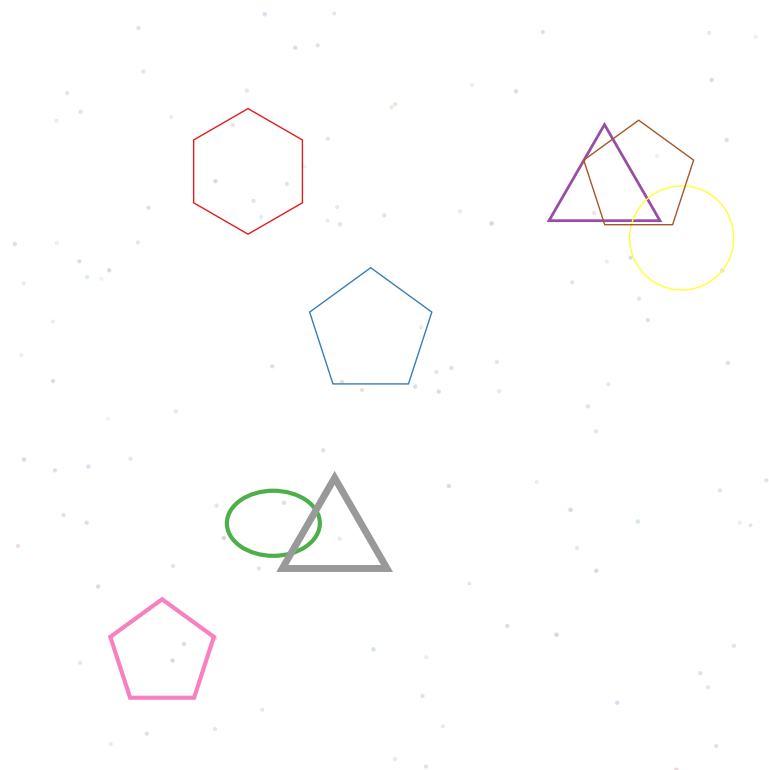[{"shape": "hexagon", "thickness": 0.5, "radius": 0.41, "center": [0.322, 0.777]}, {"shape": "pentagon", "thickness": 0.5, "radius": 0.42, "center": [0.481, 0.569]}, {"shape": "oval", "thickness": 1.5, "radius": 0.3, "center": [0.355, 0.32]}, {"shape": "triangle", "thickness": 1, "radius": 0.42, "center": [0.785, 0.755]}, {"shape": "circle", "thickness": 0.5, "radius": 0.34, "center": [0.885, 0.691]}, {"shape": "pentagon", "thickness": 0.5, "radius": 0.38, "center": [0.829, 0.769]}, {"shape": "pentagon", "thickness": 1.5, "radius": 0.35, "center": [0.211, 0.151]}, {"shape": "triangle", "thickness": 2.5, "radius": 0.39, "center": [0.435, 0.301]}]